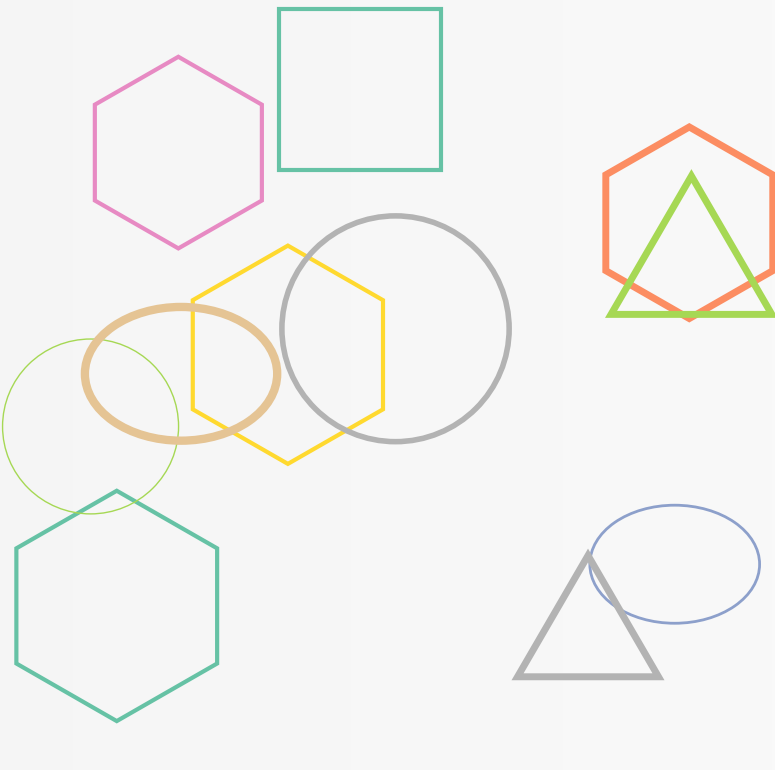[{"shape": "hexagon", "thickness": 1.5, "radius": 0.75, "center": [0.151, 0.213]}, {"shape": "square", "thickness": 1.5, "radius": 0.53, "center": [0.464, 0.884]}, {"shape": "hexagon", "thickness": 2.5, "radius": 0.62, "center": [0.889, 0.711]}, {"shape": "oval", "thickness": 1, "radius": 0.55, "center": [0.871, 0.267]}, {"shape": "hexagon", "thickness": 1.5, "radius": 0.62, "center": [0.23, 0.802]}, {"shape": "triangle", "thickness": 2.5, "radius": 0.6, "center": [0.892, 0.652]}, {"shape": "circle", "thickness": 0.5, "radius": 0.57, "center": [0.117, 0.446]}, {"shape": "hexagon", "thickness": 1.5, "radius": 0.71, "center": [0.371, 0.539]}, {"shape": "oval", "thickness": 3, "radius": 0.62, "center": [0.234, 0.515]}, {"shape": "circle", "thickness": 2, "radius": 0.73, "center": [0.51, 0.573]}, {"shape": "triangle", "thickness": 2.5, "radius": 0.52, "center": [0.759, 0.174]}]